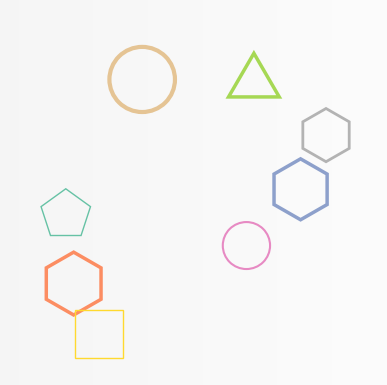[{"shape": "pentagon", "thickness": 1, "radius": 0.34, "center": [0.17, 0.443]}, {"shape": "hexagon", "thickness": 2.5, "radius": 0.41, "center": [0.19, 0.263]}, {"shape": "hexagon", "thickness": 2.5, "radius": 0.4, "center": [0.776, 0.508]}, {"shape": "circle", "thickness": 1.5, "radius": 0.31, "center": [0.636, 0.362]}, {"shape": "triangle", "thickness": 2.5, "radius": 0.38, "center": [0.655, 0.786]}, {"shape": "square", "thickness": 1, "radius": 0.31, "center": [0.256, 0.132]}, {"shape": "circle", "thickness": 3, "radius": 0.42, "center": [0.367, 0.794]}, {"shape": "hexagon", "thickness": 2, "radius": 0.35, "center": [0.841, 0.649]}]